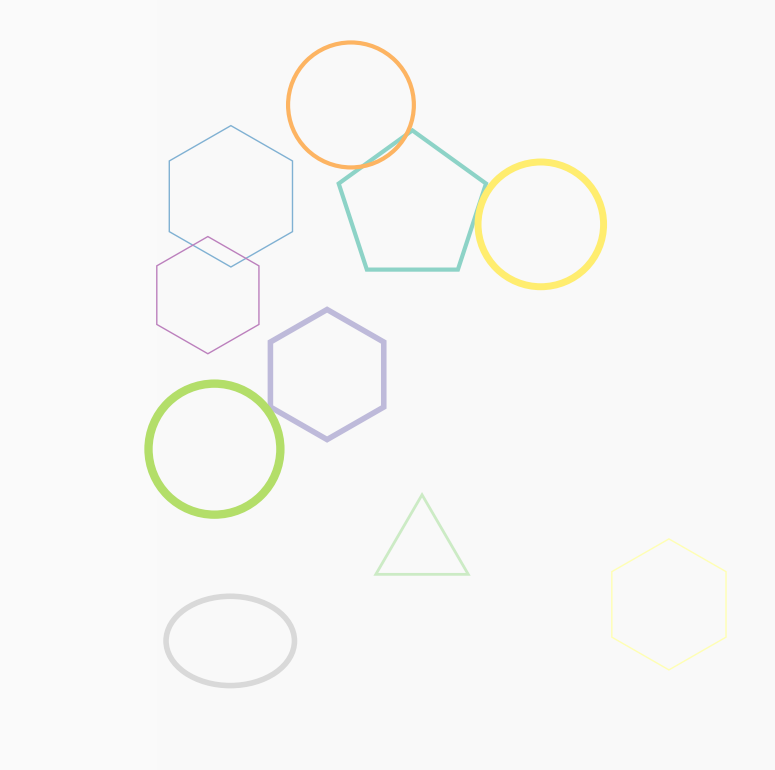[{"shape": "pentagon", "thickness": 1.5, "radius": 0.5, "center": [0.532, 0.731]}, {"shape": "hexagon", "thickness": 0.5, "radius": 0.43, "center": [0.863, 0.215]}, {"shape": "hexagon", "thickness": 2, "radius": 0.42, "center": [0.422, 0.514]}, {"shape": "hexagon", "thickness": 0.5, "radius": 0.46, "center": [0.298, 0.745]}, {"shape": "circle", "thickness": 1.5, "radius": 0.41, "center": [0.453, 0.864]}, {"shape": "circle", "thickness": 3, "radius": 0.43, "center": [0.277, 0.417]}, {"shape": "oval", "thickness": 2, "radius": 0.41, "center": [0.297, 0.168]}, {"shape": "hexagon", "thickness": 0.5, "radius": 0.38, "center": [0.268, 0.617]}, {"shape": "triangle", "thickness": 1, "radius": 0.34, "center": [0.545, 0.289]}, {"shape": "circle", "thickness": 2.5, "radius": 0.4, "center": [0.698, 0.709]}]